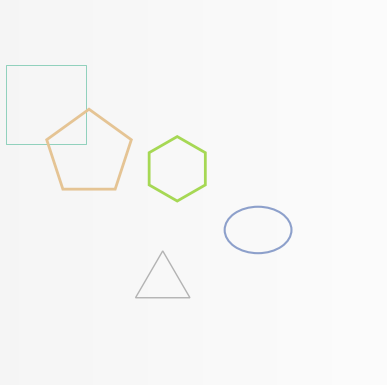[{"shape": "square", "thickness": 0.5, "radius": 0.51, "center": [0.118, 0.728]}, {"shape": "oval", "thickness": 1.5, "radius": 0.43, "center": [0.666, 0.403]}, {"shape": "hexagon", "thickness": 2, "radius": 0.42, "center": [0.457, 0.562]}, {"shape": "pentagon", "thickness": 2, "radius": 0.57, "center": [0.23, 0.602]}, {"shape": "triangle", "thickness": 1, "radius": 0.41, "center": [0.42, 0.267]}]